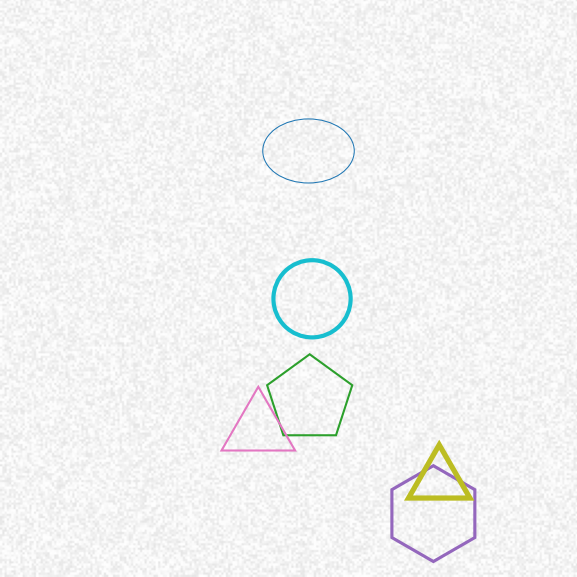[{"shape": "oval", "thickness": 0.5, "radius": 0.4, "center": [0.534, 0.738]}, {"shape": "pentagon", "thickness": 1, "radius": 0.39, "center": [0.536, 0.308]}, {"shape": "hexagon", "thickness": 1.5, "radius": 0.41, "center": [0.75, 0.11]}, {"shape": "triangle", "thickness": 1, "radius": 0.37, "center": [0.447, 0.256]}, {"shape": "triangle", "thickness": 2.5, "radius": 0.31, "center": [0.761, 0.167]}, {"shape": "circle", "thickness": 2, "radius": 0.33, "center": [0.54, 0.482]}]